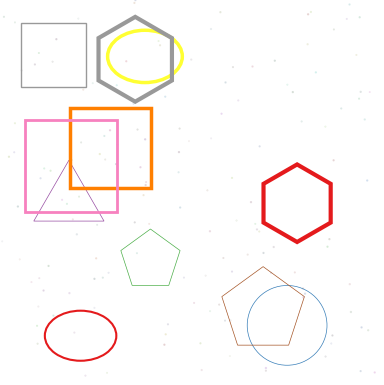[{"shape": "hexagon", "thickness": 3, "radius": 0.5, "center": [0.772, 0.472]}, {"shape": "oval", "thickness": 1.5, "radius": 0.46, "center": [0.209, 0.128]}, {"shape": "circle", "thickness": 0.5, "radius": 0.52, "center": [0.746, 0.155]}, {"shape": "pentagon", "thickness": 0.5, "radius": 0.4, "center": [0.391, 0.324]}, {"shape": "triangle", "thickness": 0.5, "radius": 0.53, "center": [0.179, 0.478]}, {"shape": "square", "thickness": 2.5, "radius": 0.52, "center": [0.287, 0.615]}, {"shape": "oval", "thickness": 2.5, "radius": 0.49, "center": [0.377, 0.853]}, {"shape": "pentagon", "thickness": 0.5, "radius": 0.56, "center": [0.683, 0.195]}, {"shape": "square", "thickness": 2, "radius": 0.6, "center": [0.184, 0.568]}, {"shape": "square", "thickness": 1, "radius": 0.42, "center": [0.139, 0.857]}, {"shape": "hexagon", "thickness": 3, "radius": 0.55, "center": [0.351, 0.846]}]